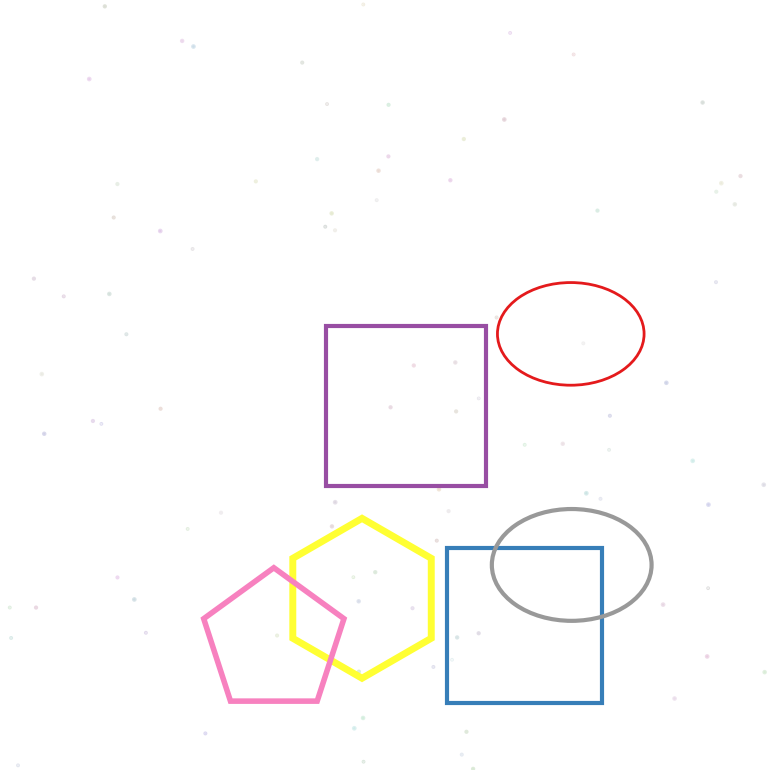[{"shape": "oval", "thickness": 1, "radius": 0.48, "center": [0.741, 0.566]}, {"shape": "square", "thickness": 1.5, "radius": 0.51, "center": [0.681, 0.187]}, {"shape": "square", "thickness": 1.5, "radius": 0.52, "center": [0.527, 0.473]}, {"shape": "hexagon", "thickness": 2.5, "radius": 0.52, "center": [0.47, 0.223]}, {"shape": "pentagon", "thickness": 2, "radius": 0.48, "center": [0.356, 0.167]}, {"shape": "oval", "thickness": 1.5, "radius": 0.52, "center": [0.742, 0.266]}]